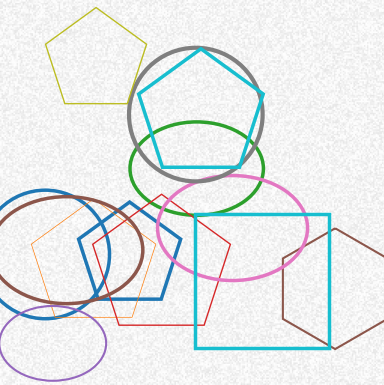[{"shape": "circle", "thickness": 2.5, "radius": 0.83, "center": [0.118, 0.339]}, {"shape": "pentagon", "thickness": 2.5, "radius": 0.7, "center": [0.337, 0.336]}, {"shape": "pentagon", "thickness": 0.5, "radius": 0.85, "center": [0.243, 0.313]}, {"shape": "oval", "thickness": 2.5, "radius": 0.87, "center": [0.511, 0.562]}, {"shape": "pentagon", "thickness": 1, "radius": 0.94, "center": [0.42, 0.307]}, {"shape": "oval", "thickness": 1.5, "radius": 0.69, "center": [0.137, 0.108]}, {"shape": "hexagon", "thickness": 1.5, "radius": 0.78, "center": [0.871, 0.25]}, {"shape": "oval", "thickness": 2.5, "radius": 0.99, "center": [0.173, 0.35]}, {"shape": "oval", "thickness": 2.5, "radius": 0.97, "center": [0.604, 0.408]}, {"shape": "circle", "thickness": 3, "radius": 0.87, "center": [0.509, 0.702]}, {"shape": "pentagon", "thickness": 1, "radius": 0.69, "center": [0.25, 0.842]}, {"shape": "square", "thickness": 2.5, "radius": 0.87, "center": [0.681, 0.27]}, {"shape": "pentagon", "thickness": 2.5, "radius": 0.85, "center": [0.522, 0.703]}]